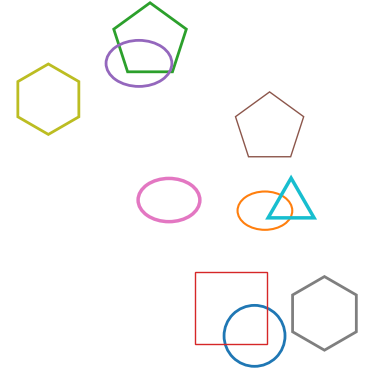[{"shape": "circle", "thickness": 2, "radius": 0.4, "center": [0.661, 0.128]}, {"shape": "oval", "thickness": 1.5, "radius": 0.36, "center": [0.688, 0.453]}, {"shape": "pentagon", "thickness": 2, "radius": 0.5, "center": [0.39, 0.894]}, {"shape": "square", "thickness": 1, "radius": 0.47, "center": [0.599, 0.199]}, {"shape": "oval", "thickness": 2, "radius": 0.43, "center": [0.361, 0.835]}, {"shape": "pentagon", "thickness": 1, "radius": 0.47, "center": [0.7, 0.668]}, {"shape": "oval", "thickness": 2.5, "radius": 0.4, "center": [0.439, 0.48]}, {"shape": "hexagon", "thickness": 2, "radius": 0.48, "center": [0.843, 0.186]}, {"shape": "hexagon", "thickness": 2, "radius": 0.46, "center": [0.126, 0.742]}, {"shape": "triangle", "thickness": 2.5, "radius": 0.34, "center": [0.756, 0.469]}]